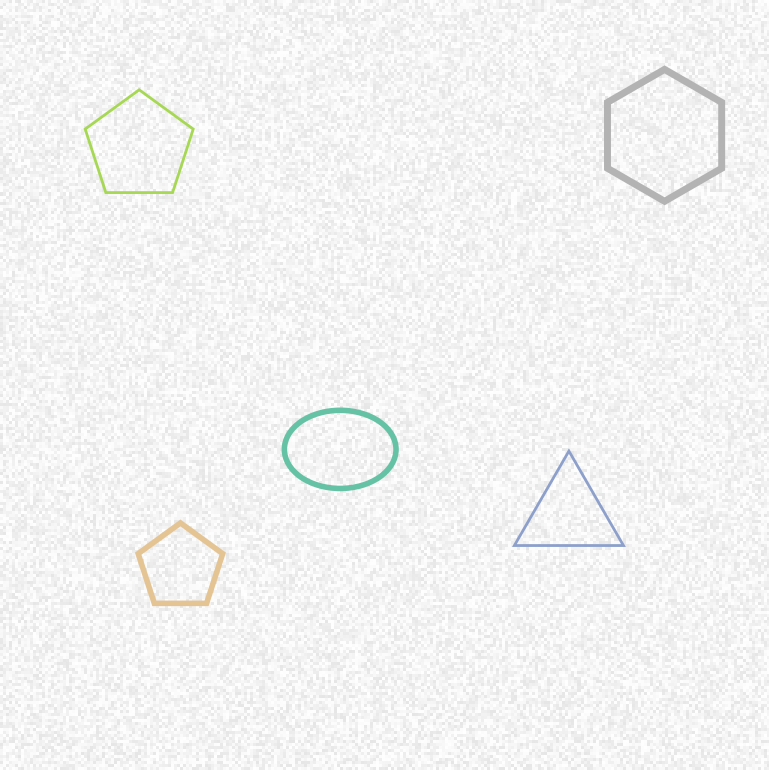[{"shape": "oval", "thickness": 2, "radius": 0.36, "center": [0.442, 0.416]}, {"shape": "triangle", "thickness": 1, "radius": 0.41, "center": [0.739, 0.332]}, {"shape": "pentagon", "thickness": 1, "radius": 0.37, "center": [0.181, 0.81]}, {"shape": "pentagon", "thickness": 2, "radius": 0.29, "center": [0.234, 0.263]}, {"shape": "hexagon", "thickness": 2.5, "radius": 0.43, "center": [0.863, 0.824]}]